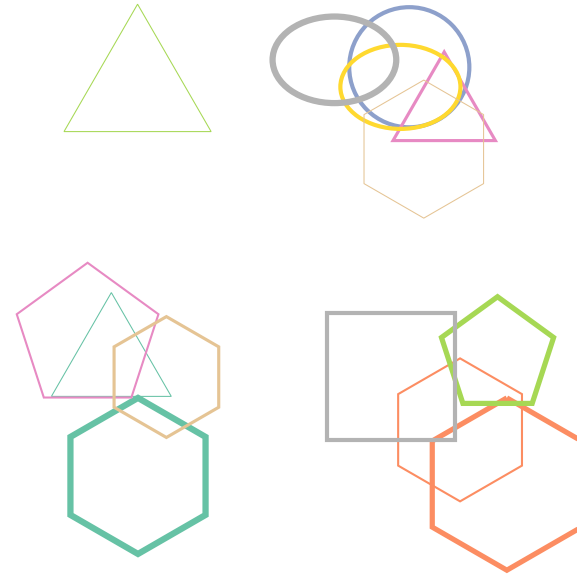[{"shape": "triangle", "thickness": 0.5, "radius": 0.6, "center": [0.193, 0.373]}, {"shape": "hexagon", "thickness": 3, "radius": 0.68, "center": [0.239, 0.175]}, {"shape": "hexagon", "thickness": 2.5, "radius": 0.75, "center": [0.878, 0.161]}, {"shape": "hexagon", "thickness": 1, "radius": 0.62, "center": [0.797, 0.255]}, {"shape": "circle", "thickness": 2, "radius": 0.52, "center": [0.709, 0.883]}, {"shape": "pentagon", "thickness": 1, "radius": 0.64, "center": [0.152, 0.415]}, {"shape": "triangle", "thickness": 1.5, "radius": 0.51, "center": [0.769, 0.807]}, {"shape": "pentagon", "thickness": 2.5, "radius": 0.51, "center": [0.862, 0.383]}, {"shape": "triangle", "thickness": 0.5, "radius": 0.74, "center": [0.238, 0.845]}, {"shape": "oval", "thickness": 2, "radius": 0.52, "center": [0.693, 0.849]}, {"shape": "hexagon", "thickness": 0.5, "radius": 0.6, "center": [0.734, 0.741]}, {"shape": "hexagon", "thickness": 1.5, "radius": 0.52, "center": [0.288, 0.346]}, {"shape": "oval", "thickness": 3, "radius": 0.54, "center": [0.579, 0.896]}, {"shape": "square", "thickness": 2, "radius": 0.55, "center": [0.677, 0.347]}]